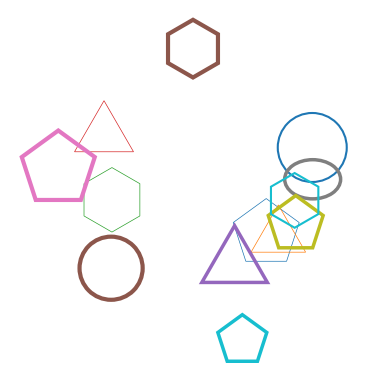[{"shape": "pentagon", "thickness": 0.5, "radius": 0.45, "center": [0.691, 0.394]}, {"shape": "circle", "thickness": 1.5, "radius": 0.45, "center": [0.811, 0.617]}, {"shape": "triangle", "thickness": 0.5, "radius": 0.41, "center": [0.723, 0.386]}, {"shape": "hexagon", "thickness": 0.5, "radius": 0.42, "center": [0.291, 0.481]}, {"shape": "triangle", "thickness": 0.5, "radius": 0.44, "center": [0.27, 0.65]}, {"shape": "triangle", "thickness": 2.5, "radius": 0.49, "center": [0.609, 0.316]}, {"shape": "hexagon", "thickness": 3, "radius": 0.37, "center": [0.501, 0.874]}, {"shape": "circle", "thickness": 3, "radius": 0.41, "center": [0.289, 0.303]}, {"shape": "pentagon", "thickness": 3, "radius": 0.5, "center": [0.151, 0.561]}, {"shape": "oval", "thickness": 2.5, "radius": 0.36, "center": [0.812, 0.534]}, {"shape": "pentagon", "thickness": 2.5, "radius": 0.37, "center": [0.768, 0.417]}, {"shape": "pentagon", "thickness": 2.5, "radius": 0.33, "center": [0.629, 0.116]}, {"shape": "hexagon", "thickness": 1.5, "radius": 0.36, "center": [0.765, 0.479]}]